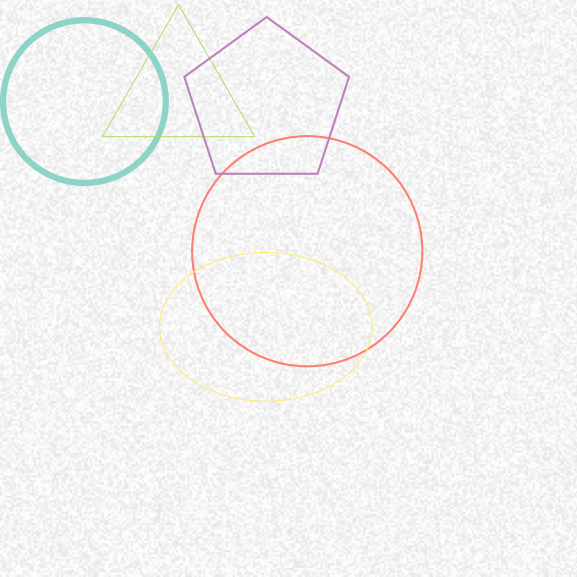[{"shape": "circle", "thickness": 3, "radius": 0.7, "center": [0.146, 0.823]}, {"shape": "circle", "thickness": 1, "radius": 1.0, "center": [0.532, 0.564]}, {"shape": "triangle", "thickness": 0.5, "radius": 0.76, "center": [0.309, 0.839]}, {"shape": "pentagon", "thickness": 1, "radius": 0.75, "center": [0.462, 0.82]}, {"shape": "oval", "thickness": 0.5, "radius": 0.92, "center": [0.46, 0.433]}]